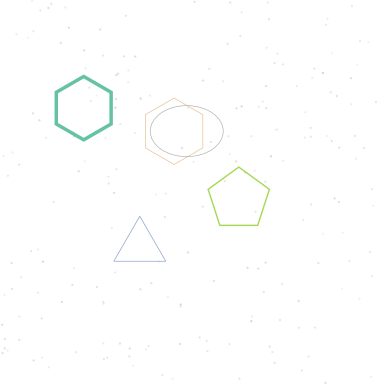[{"shape": "hexagon", "thickness": 2.5, "radius": 0.41, "center": [0.217, 0.719]}, {"shape": "triangle", "thickness": 0.5, "radius": 0.39, "center": [0.363, 0.36]}, {"shape": "pentagon", "thickness": 1, "radius": 0.42, "center": [0.62, 0.482]}, {"shape": "hexagon", "thickness": 0.5, "radius": 0.43, "center": [0.452, 0.659]}, {"shape": "oval", "thickness": 0.5, "radius": 0.47, "center": [0.485, 0.659]}]